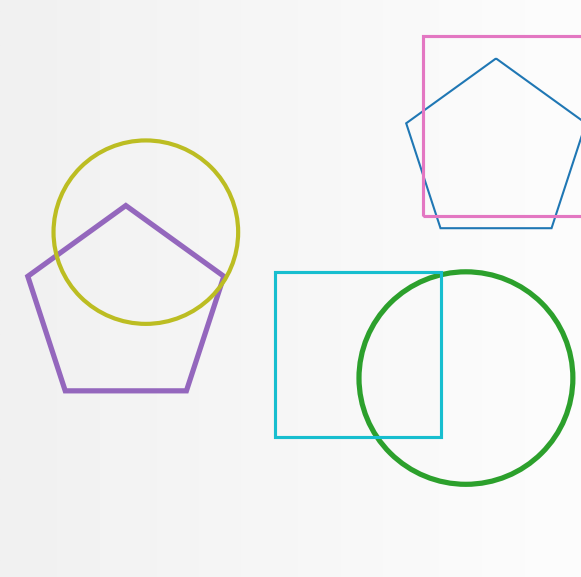[{"shape": "pentagon", "thickness": 1, "radius": 0.81, "center": [0.853, 0.735]}, {"shape": "circle", "thickness": 2.5, "radius": 0.92, "center": [0.802, 0.344]}, {"shape": "pentagon", "thickness": 2.5, "radius": 0.89, "center": [0.216, 0.466]}, {"shape": "square", "thickness": 1.5, "radius": 0.78, "center": [0.883, 0.781]}, {"shape": "circle", "thickness": 2, "radius": 0.79, "center": [0.251, 0.597]}, {"shape": "square", "thickness": 1.5, "radius": 0.72, "center": [0.616, 0.385]}]